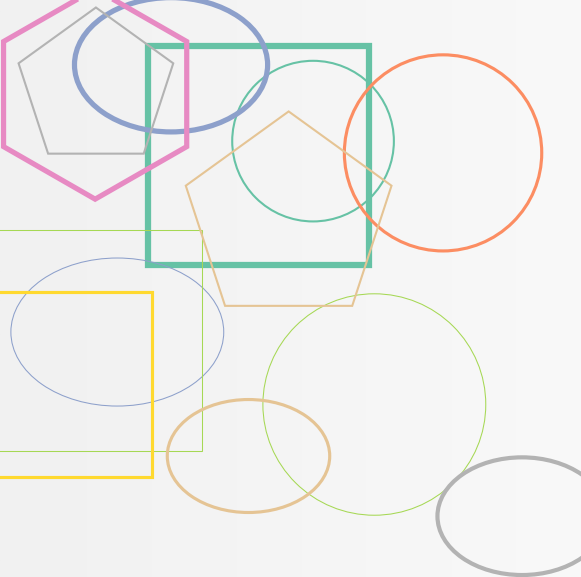[{"shape": "circle", "thickness": 1, "radius": 0.7, "center": [0.539, 0.755]}, {"shape": "square", "thickness": 3, "radius": 0.95, "center": [0.444, 0.73]}, {"shape": "circle", "thickness": 1.5, "radius": 0.85, "center": [0.762, 0.734]}, {"shape": "oval", "thickness": 0.5, "radius": 0.92, "center": [0.202, 0.424]}, {"shape": "oval", "thickness": 2.5, "radius": 0.83, "center": [0.294, 0.887]}, {"shape": "hexagon", "thickness": 2.5, "radius": 0.91, "center": [0.164, 0.836]}, {"shape": "circle", "thickness": 0.5, "radius": 0.96, "center": [0.644, 0.299]}, {"shape": "square", "thickness": 0.5, "radius": 0.96, "center": [0.156, 0.41]}, {"shape": "square", "thickness": 1.5, "radius": 0.8, "center": [0.102, 0.334]}, {"shape": "oval", "thickness": 1.5, "radius": 0.7, "center": [0.428, 0.21]}, {"shape": "pentagon", "thickness": 1, "radius": 0.93, "center": [0.497, 0.62]}, {"shape": "pentagon", "thickness": 1, "radius": 0.7, "center": [0.165, 0.846]}, {"shape": "oval", "thickness": 2, "radius": 0.73, "center": [0.898, 0.105]}]